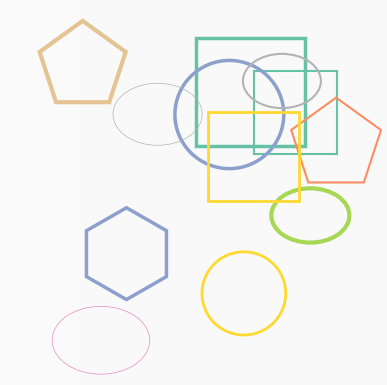[{"shape": "square", "thickness": 1.5, "radius": 0.54, "center": [0.763, 0.708]}, {"shape": "square", "thickness": 2.5, "radius": 0.71, "center": [0.646, 0.761]}, {"shape": "pentagon", "thickness": 1.5, "radius": 0.61, "center": [0.867, 0.625]}, {"shape": "circle", "thickness": 2.5, "radius": 0.7, "center": [0.592, 0.703]}, {"shape": "hexagon", "thickness": 2.5, "radius": 0.6, "center": [0.326, 0.341]}, {"shape": "oval", "thickness": 0.5, "radius": 0.63, "center": [0.26, 0.116]}, {"shape": "oval", "thickness": 3, "radius": 0.5, "center": [0.801, 0.44]}, {"shape": "circle", "thickness": 2, "radius": 0.54, "center": [0.629, 0.238]}, {"shape": "square", "thickness": 2, "radius": 0.58, "center": [0.655, 0.593]}, {"shape": "pentagon", "thickness": 3, "radius": 0.58, "center": [0.213, 0.829]}, {"shape": "oval", "thickness": 0.5, "radius": 0.58, "center": [0.407, 0.703]}, {"shape": "oval", "thickness": 1.5, "radius": 0.5, "center": [0.727, 0.79]}]